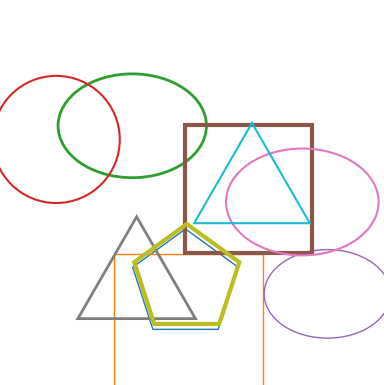[{"shape": "pentagon", "thickness": 1, "radius": 0.72, "center": [0.482, 0.261]}, {"shape": "square", "thickness": 1, "radius": 0.96, "center": [0.489, 0.147]}, {"shape": "oval", "thickness": 2, "radius": 0.96, "center": [0.344, 0.673]}, {"shape": "circle", "thickness": 1.5, "radius": 0.83, "center": [0.146, 0.638]}, {"shape": "oval", "thickness": 1, "radius": 0.82, "center": [0.85, 0.237]}, {"shape": "square", "thickness": 3, "radius": 0.83, "center": [0.646, 0.509]}, {"shape": "oval", "thickness": 1.5, "radius": 0.99, "center": [0.785, 0.475]}, {"shape": "triangle", "thickness": 2, "radius": 0.88, "center": [0.355, 0.261]}, {"shape": "pentagon", "thickness": 3, "radius": 0.72, "center": [0.485, 0.275]}, {"shape": "triangle", "thickness": 1.5, "radius": 0.87, "center": [0.654, 0.507]}]